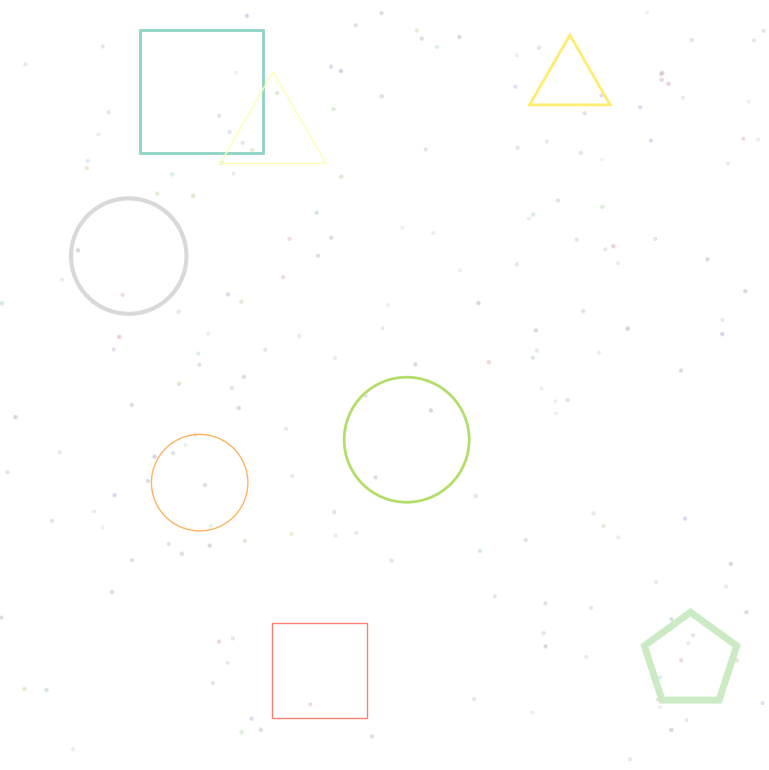[{"shape": "square", "thickness": 1, "radius": 0.4, "center": [0.261, 0.881]}, {"shape": "triangle", "thickness": 0.5, "radius": 0.4, "center": [0.355, 0.827]}, {"shape": "square", "thickness": 0.5, "radius": 0.31, "center": [0.415, 0.129]}, {"shape": "circle", "thickness": 0.5, "radius": 0.31, "center": [0.259, 0.373]}, {"shape": "circle", "thickness": 1, "radius": 0.41, "center": [0.528, 0.429]}, {"shape": "circle", "thickness": 1.5, "radius": 0.37, "center": [0.167, 0.667]}, {"shape": "pentagon", "thickness": 2.5, "radius": 0.32, "center": [0.897, 0.142]}, {"shape": "triangle", "thickness": 1, "radius": 0.3, "center": [0.74, 0.894]}]